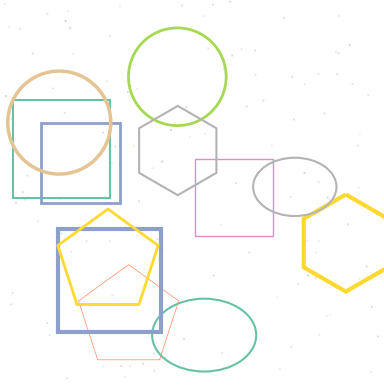[{"shape": "oval", "thickness": 1.5, "radius": 0.68, "center": [0.53, 0.13]}, {"shape": "square", "thickness": 1.5, "radius": 0.63, "center": [0.159, 0.614]}, {"shape": "pentagon", "thickness": 0.5, "radius": 0.68, "center": [0.334, 0.176]}, {"shape": "square", "thickness": 3, "radius": 0.67, "center": [0.284, 0.272]}, {"shape": "square", "thickness": 2, "radius": 0.52, "center": [0.209, 0.576]}, {"shape": "square", "thickness": 1, "radius": 0.5, "center": [0.608, 0.487]}, {"shape": "circle", "thickness": 2, "radius": 0.63, "center": [0.461, 0.801]}, {"shape": "hexagon", "thickness": 3, "radius": 0.63, "center": [0.898, 0.369]}, {"shape": "pentagon", "thickness": 2, "radius": 0.69, "center": [0.28, 0.32]}, {"shape": "circle", "thickness": 2.5, "radius": 0.67, "center": [0.154, 0.682]}, {"shape": "hexagon", "thickness": 1.5, "radius": 0.58, "center": [0.462, 0.609]}, {"shape": "oval", "thickness": 1.5, "radius": 0.54, "center": [0.766, 0.515]}]